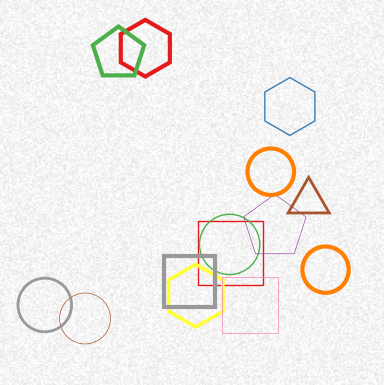[{"shape": "square", "thickness": 1, "radius": 0.42, "center": [0.598, 0.344]}, {"shape": "hexagon", "thickness": 3, "radius": 0.37, "center": [0.377, 0.875]}, {"shape": "hexagon", "thickness": 1, "radius": 0.38, "center": [0.753, 0.723]}, {"shape": "circle", "thickness": 1, "radius": 0.39, "center": [0.596, 0.365]}, {"shape": "pentagon", "thickness": 3, "radius": 0.35, "center": [0.308, 0.861]}, {"shape": "pentagon", "thickness": 0.5, "radius": 0.43, "center": [0.714, 0.41]}, {"shape": "circle", "thickness": 3, "radius": 0.3, "center": [0.846, 0.3]}, {"shape": "circle", "thickness": 3, "radius": 0.3, "center": [0.703, 0.554]}, {"shape": "hexagon", "thickness": 2.5, "radius": 0.41, "center": [0.509, 0.232]}, {"shape": "triangle", "thickness": 2, "radius": 0.31, "center": [0.802, 0.478]}, {"shape": "circle", "thickness": 0.5, "radius": 0.33, "center": [0.221, 0.173]}, {"shape": "square", "thickness": 0.5, "radius": 0.36, "center": [0.65, 0.208]}, {"shape": "circle", "thickness": 2, "radius": 0.35, "center": [0.116, 0.208]}, {"shape": "square", "thickness": 3, "radius": 0.33, "center": [0.492, 0.269]}]